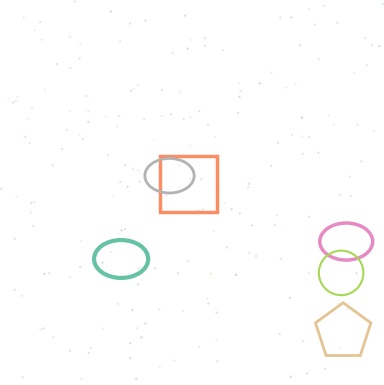[{"shape": "oval", "thickness": 3, "radius": 0.35, "center": [0.315, 0.327]}, {"shape": "square", "thickness": 2.5, "radius": 0.37, "center": [0.49, 0.522]}, {"shape": "oval", "thickness": 2.5, "radius": 0.34, "center": [0.899, 0.373]}, {"shape": "circle", "thickness": 1.5, "radius": 0.29, "center": [0.886, 0.291]}, {"shape": "pentagon", "thickness": 2, "radius": 0.38, "center": [0.891, 0.138]}, {"shape": "oval", "thickness": 2, "radius": 0.32, "center": [0.44, 0.544]}]